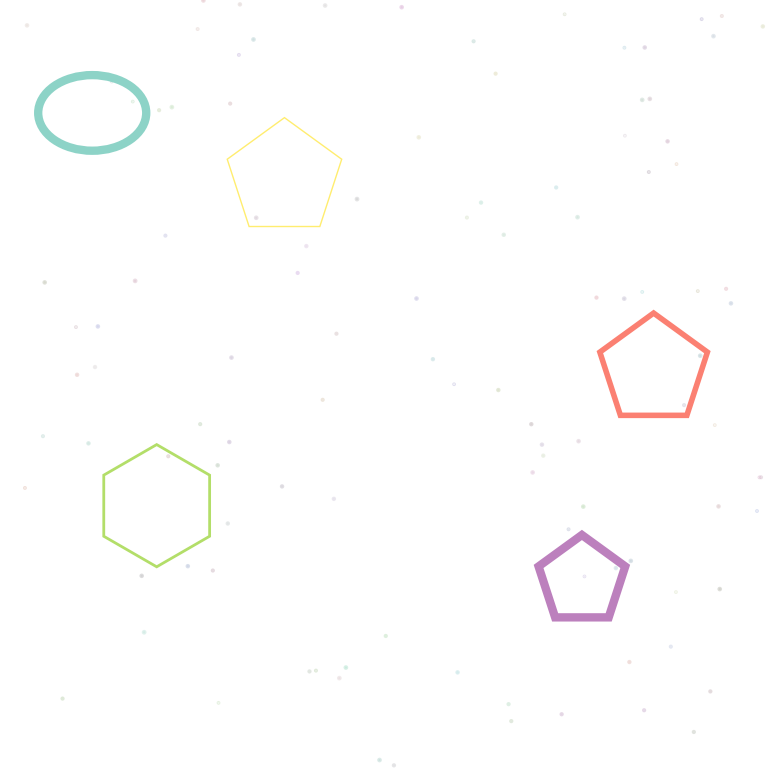[{"shape": "oval", "thickness": 3, "radius": 0.35, "center": [0.12, 0.853]}, {"shape": "pentagon", "thickness": 2, "radius": 0.37, "center": [0.849, 0.52]}, {"shape": "hexagon", "thickness": 1, "radius": 0.4, "center": [0.203, 0.343]}, {"shape": "pentagon", "thickness": 3, "radius": 0.3, "center": [0.756, 0.246]}, {"shape": "pentagon", "thickness": 0.5, "radius": 0.39, "center": [0.369, 0.769]}]